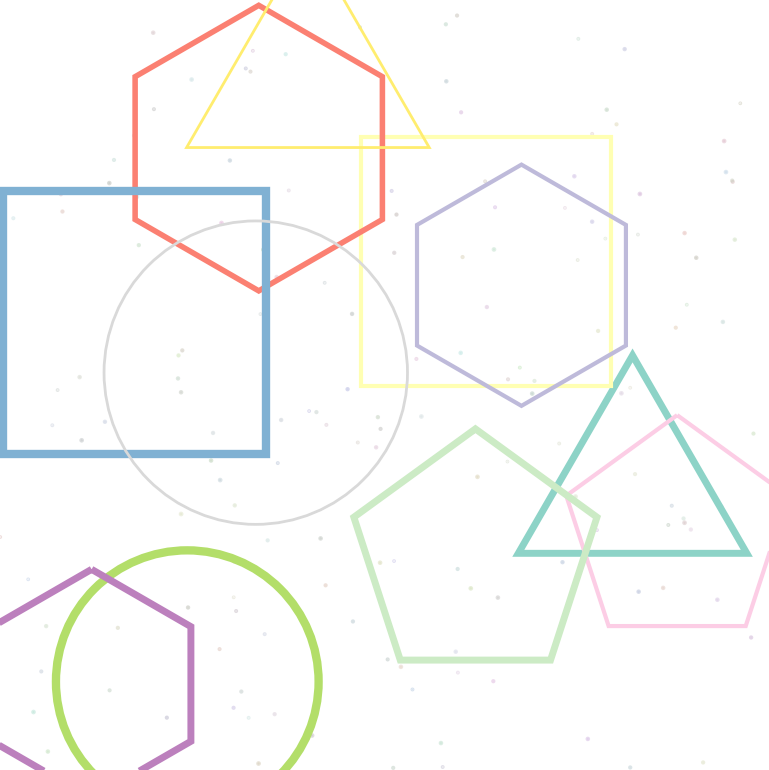[{"shape": "triangle", "thickness": 2.5, "radius": 0.86, "center": [0.822, 0.367]}, {"shape": "square", "thickness": 1.5, "radius": 0.81, "center": [0.631, 0.66]}, {"shape": "hexagon", "thickness": 1.5, "radius": 0.78, "center": [0.677, 0.63]}, {"shape": "hexagon", "thickness": 2, "radius": 0.93, "center": [0.336, 0.808]}, {"shape": "square", "thickness": 3, "radius": 0.85, "center": [0.175, 0.581]}, {"shape": "circle", "thickness": 3, "radius": 0.85, "center": [0.243, 0.115]}, {"shape": "pentagon", "thickness": 1.5, "radius": 0.76, "center": [0.879, 0.309]}, {"shape": "circle", "thickness": 1, "radius": 0.99, "center": [0.332, 0.516]}, {"shape": "hexagon", "thickness": 2.5, "radius": 0.74, "center": [0.119, 0.112]}, {"shape": "pentagon", "thickness": 2.5, "radius": 0.83, "center": [0.617, 0.277]}, {"shape": "triangle", "thickness": 1, "radius": 0.91, "center": [0.4, 0.899]}]